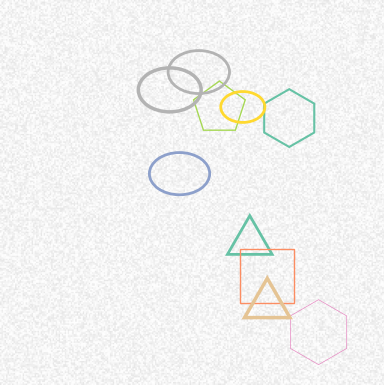[{"shape": "hexagon", "thickness": 1.5, "radius": 0.38, "center": [0.751, 0.693]}, {"shape": "triangle", "thickness": 2, "radius": 0.33, "center": [0.649, 0.373]}, {"shape": "square", "thickness": 1, "radius": 0.35, "center": [0.693, 0.283]}, {"shape": "oval", "thickness": 2, "radius": 0.39, "center": [0.466, 0.549]}, {"shape": "hexagon", "thickness": 0.5, "radius": 0.42, "center": [0.827, 0.137]}, {"shape": "pentagon", "thickness": 1, "radius": 0.35, "center": [0.57, 0.719]}, {"shape": "oval", "thickness": 2, "radius": 0.29, "center": [0.631, 0.722]}, {"shape": "triangle", "thickness": 2.5, "radius": 0.34, "center": [0.694, 0.209]}, {"shape": "oval", "thickness": 2.5, "radius": 0.41, "center": [0.441, 0.767]}, {"shape": "oval", "thickness": 2, "radius": 0.4, "center": [0.516, 0.813]}]